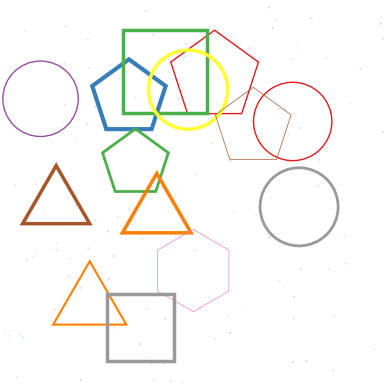[{"shape": "circle", "thickness": 1, "radius": 0.51, "center": [0.76, 0.685]}, {"shape": "pentagon", "thickness": 1, "radius": 0.6, "center": [0.557, 0.802]}, {"shape": "pentagon", "thickness": 3, "radius": 0.5, "center": [0.335, 0.746]}, {"shape": "pentagon", "thickness": 2, "radius": 0.45, "center": [0.352, 0.575]}, {"shape": "square", "thickness": 2.5, "radius": 0.54, "center": [0.429, 0.814]}, {"shape": "circle", "thickness": 1, "radius": 0.49, "center": [0.105, 0.743]}, {"shape": "triangle", "thickness": 2.5, "radius": 0.51, "center": [0.407, 0.447]}, {"shape": "triangle", "thickness": 1.5, "radius": 0.55, "center": [0.233, 0.212]}, {"shape": "circle", "thickness": 2.5, "radius": 0.51, "center": [0.489, 0.767]}, {"shape": "triangle", "thickness": 2.5, "radius": 0.5, "center": [0.146, 0.469]}, {"shape": "pentagon", "thickness": 0.5, "radius": 0.52, "center": [0.658, 0.67]}, {"shape": "hexagon", "thickness": 0.5, "radius": 0.53, "center": [0.502, 0.297]}, {"shape": "square", "thickness": 2.5, "radius": 0.43, "center": [0.365, 0.15]}, {"shape": "circle", "thickness": 2, "radius": 0.51, "center": [0.777, 0.463]}]